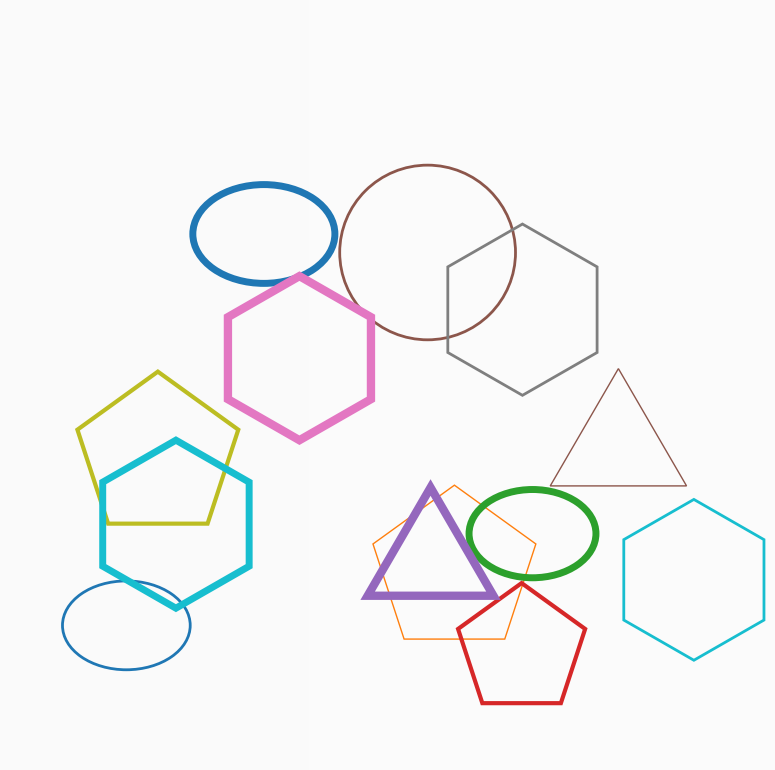[{"shape": "oval", "thickness": 2.5, "radius": 0.46, "center": [0.34, 0.696]}, {"shape": "oval", "thickness": 1, "radius": 0.41, "center": [0.163, 0.188]}, {"shape": "pentagon", "thickness": 0.5, "radius": 0.55, "center": [0.586, 0.259]}, {"shape": "oval", "thickness": 2.5, "radius": 0.41, "center": [0.687, 0.307]}, {"shape": "pentagon", "thickness": 1.5, "radius": 0.43, "center": [0.673, 0.157]}, {"shape": "triangle", "thickness": 3, "radius": 0.47, "center": [0.556, 0.273]}, {"shape": "circle", "thickness": 1, "radius": 0.57, "center": [0.552, 0.672]}, {"shape": "triangle", "thickness": 0.5, "radius": 0.51, "center": [0.798, 0.42]}, {"shape": "hexagon", "thickness": 3, "radius": 0.53, "center": [0.386, 0.535]}, {"shape": "hexagon", "thickness": 1, "radius": 0.56, "center": [0.674, 0.598]}, {"shape": "pentagon", "thickness": 1.5, "radius": 0.55, "center": [0.204, 0.408]}, {"shape": "hexagon", "thickness": 2.5, "radius": 0.55, "center": [0.227, 0.319]}, {"shape": "hexagon", "thickness": 1, "radius": 0.52, "center": [0.895, 0.247]}]